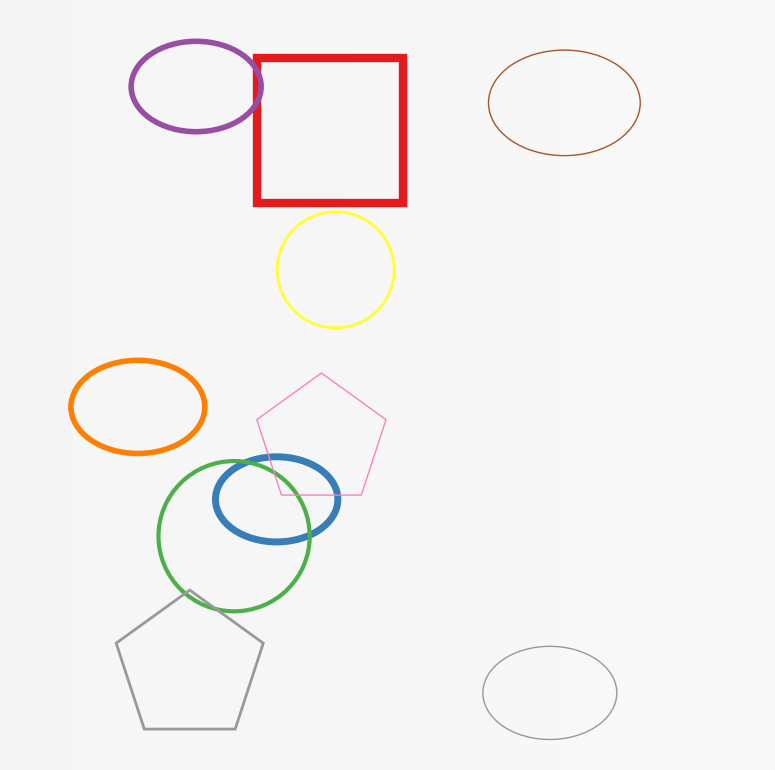[{"shape": "square", "thickness": 3, "radius": 0.47, "center": [0.426, 0.83]}, {"shape": "oval", "thickness": 2.5, "radius": 0.39, "center": [0.357, 0.351]}, {"shape": "circle", "thickness": 1.5, "radius": 0.49, "center": [0.302, 0.304]}, {"shape": "oval", "thickness": 2, "radius": 0.42, "center": [0.253, 0.888]}, {"shape": "oval", "thickness": 2, "radius": 0.43, "center": [0.178, 0.472]}, {"shape": "circle", "thickness": 1, "radius": 0.38, "center": [0.433, 0.65]}, {"shape": "oval", "thickness": 0.5, "radius": 0.49, "center": [0.728, 0.866]}, {"shape": "pentagon", "thickness": 0.5, "radius": 0.44, "center": [0.415, 0.428]}, {"shape": "oval", "thickness": 0.5, "radius": 0.43, "center": [0.709, 0.1]}, {"shape": "pentagon", "thickness": 1, "radius": 0.5, "center": [0.245, 0.134]}]